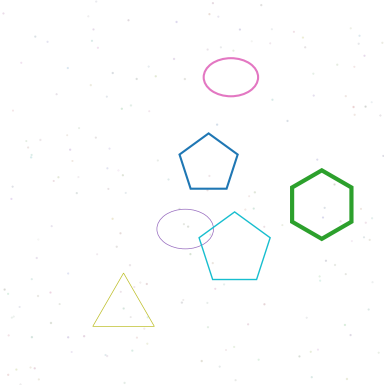[{"shape": "pentagon", "thickness": 1.5, "radius": 0.4, "center": [0.542, 0.574]}, {"shape": "hexagon", "thickness": 3, "radius": 0.44, "center": [0.836, 0.469]}, {"shape": "oval", "thickness": 0.5, "radius": 0.37, "center": [0.481, 0.405]}, {"shape": "oval", "thickness": 1.5, "radius": 0.35, "center": [0.6, 0.799]}, {"shape": "triangle", "thickness": 0.5, "radius": 0.46, "center": [0.321, 0.198]}, {"shape": "pentagon", "thickness": 1, "radius": 0.49, "center": [0.609, 0.353]}]